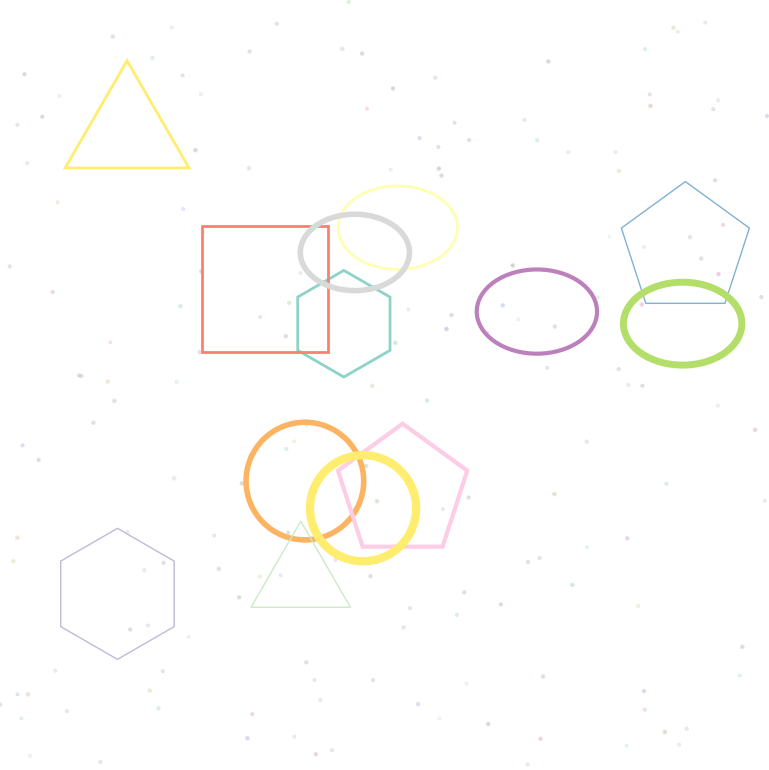[{"shape": "hexagon", "thickness": 1, "radius": 0.35, "center": [0.447, 0.58]}, {"shape": "oval", "thickness": 1, "radius": 0.39, "center": [0.516, 0.704]}, {"shape": "hexagon", "thickness": 0.5, "radius": 0.43, "center": [0.153, 0.229]}, {"shape": "square", "thickness": 1, "radius": 0.41, "center": [0.345, 0.625]}, {"shape": "pentagon", "thickness": 0.5, "radius": 0.44, "center": [0.89, 0.677]}, {"shape": "circle", "thickness": 2, "radius": 0.38, "center": [0.396, 0.375]}, {"shape": "oval", "thickness": 2.5, "radius": 0.38, "center": [0.887, 0.58]}, {"shape": "pentagon", "thickness": 1.5, "radius": 0.44, "center": [0.523, 0.361]}, {"shape": "oval", "thickness": 2, "radius": 0.35, "center": [0.461, 0.672]}, {"shape": "oval", "thickness": 1.5, "radius": 0.39, "center": [0.697, 0.595]}, {"shape": "triangle", "thickness": 0.5, "radius": 0.37, "center": [0.391, 0.249]}, {"shape": "circle", "thickness": 3, "radius": 0.34, "center": [0.472, 0.34]}, {"shape": "triangle", "thickness": 1, "radius": 0.46, "center": [0.165, 0.828]}]